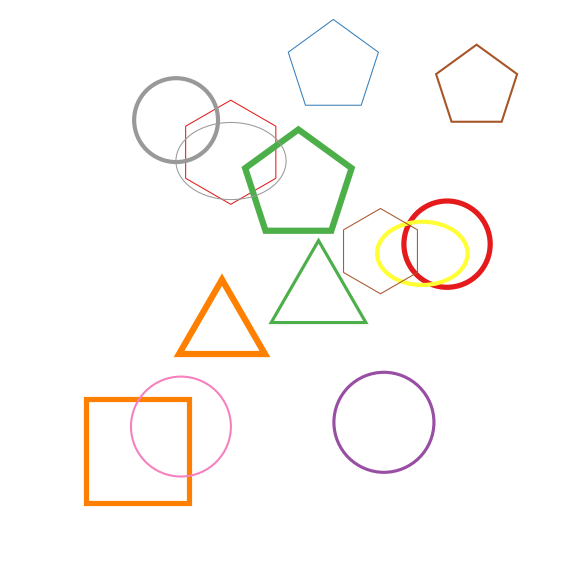[{"shape": "hexagon", "thickness": 0.5, "radius": 0.45, "center": [0.4, 0.735]}, {"shape": "circle", "thickness": 2.5, "radius": 0.37, "center": [0.774, 0.576]}, {"shape": "pentagon", "thickness": 0.5, "radius": 0.41, "center": [0.577, 0.883]}, {"shape": "pentagon", "thickness": 3, "radius": 0.48, "center": [0.517, 0.678]}, {"shape": "triangle", "thickness": 1.5, "radius": 0.47, "center": [0.552, 0.488]}, {"shape": "circle", "thickness": 1.5, "radius": 0.43, "center": [0.665, 0.268]}, {"shape": "square", "thickness": 2.5, "radius": 0.45, "center": [0.238, 0.218]}, {"shape": "triangle", "thickness": 3, "radius": 0.43, "center": [0.384, 0.429]}, {"shape": "oval", "thickness": 2, "radius": 0.39, "center": [0.731, 0.56]}, {"shape": "hexagon", "thickness": 0.5, "radius": 0.37, "center": [0.659, 0.564]}, {"shape": "pentagon", "thickness": 1, "radius": 0.37, "center": [0.825, 0.848]}, {"shape": "circle", "thickness": 1, "radius": 0.43, "center": [0.313, 0.26]}, {"shape": "circle", "thickness": 2, "radius": 0.36, "center": [0.305, 0.791]}, {"shape": "oval", "thickness": 0.5, "radius": 0.48, "center": [0.4, 0.72]}]